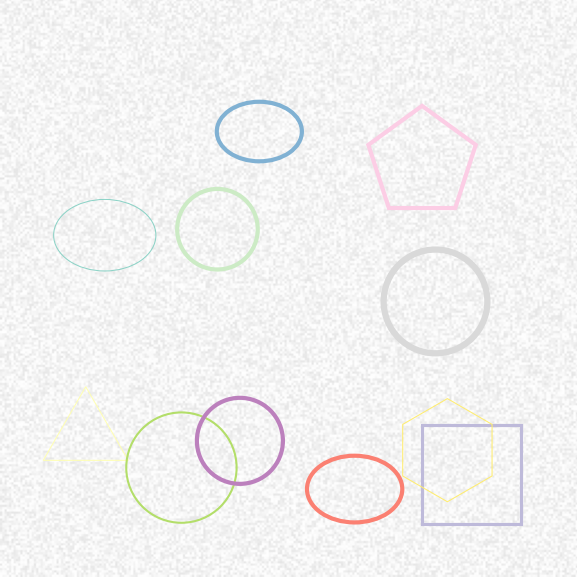[{"shape": "oval", "thickness": 0.5, "radius": 0.44, "center": [0.181, 0.592]}, {"shape": "triangle", "thickness": 0.5, "radius": 0.42, "center": [0.148, 0.245]}, {"shape": "square", "thickness": 1.5, "radius": 0.43, "center": [0.817, 0.177]}, {"shape": "oval", "thickness": 2, "radius": 0.41, "center": [0.614, 0.152]}, {"shape": "oval", "thickness": 2, "radius": 0.37, "center": [0.449, 0.771]}, {"shape": "circle", "thickness": 1, "radius": 0.48, "center": [0.314, 0.189]}, {"shape": "pentagon", "thickness": 2, "radius": 0.49, "center": [0.731, 0.718]}, {"shape": "circle", "thickness": 3, "radius": 0.45, "center": [0.754, 0.477]}, {"shape": "circle", "thickness": 2, "radius": 0.37, "center": [0.415, 0.236]}, {"shape": "circle", "thickness": 2, "radius": 0.35, "center": [0.377, 0.602]}, {"shape": "hexagon", "thickness": 0.5, "radius": 0.45, "center": [0.775, 0.22]}]